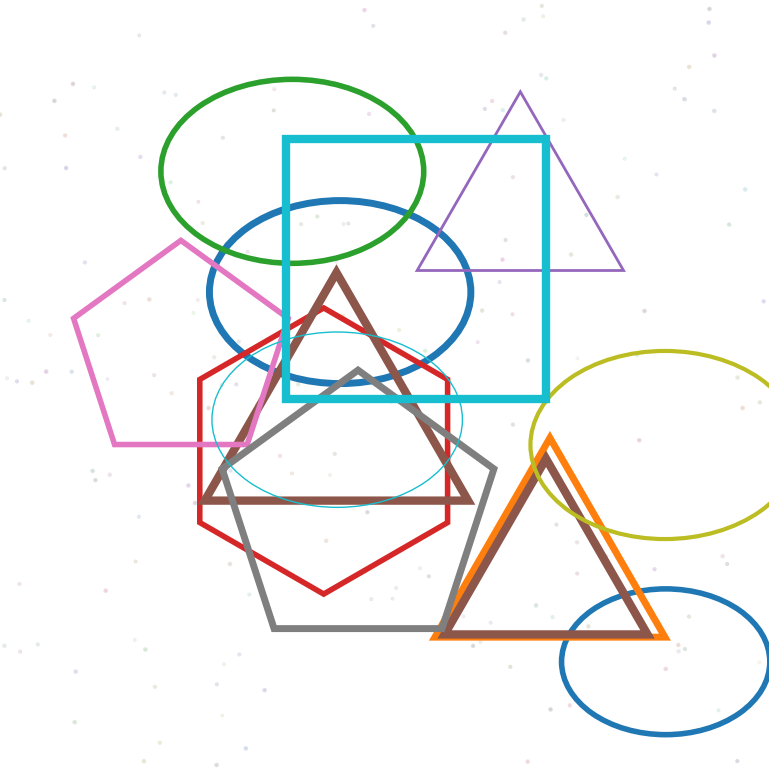[{"shape": "oval", "thickness": 2.5, "radius": 0.85, "center": [0.442, 0.621]}, {"shape": "oval", "thickness": 2, "radius": 0.68, "center": [0.865, 0.141]}, {"shape": "triangle", "thickness": 2.5, "radius": 0.86, "center": [0.714, 0.259]}, {"shape": "oval", "thickness": 2, "radius": 0.85, "center": [0.38, 0.777]}, {"shape": "hexagon", "thickness": 2, "radius": 0.93, "center": [0.42, 0.414]}, {"shape": "triangle", "thickness": 1, "radius": 0.77, "center": [0.676, 0.726]}, {"shape": "triangle", "thickness": 3, "radius": 0.76, "center": [0.709, 0.252]}, {"shape": "triangle", "thickness": 3, "radius": 0.99, "center": [0.437, 0.449]}, {"shape": "pentagon", "thickness": 2, "radius": 0.73, "center": [0.235, 0.541]}, {"shape": "pentagon", "thickness": 2.5, "radius": 0.93, "center": [0.465, 0.334]}, {"shape": "oval", "thickness": 1.5, "radius": 0.87, "center": [0.863, 0.422]}, {"shape": "oval", "thickness": 0.5, "radius": 0.81, "center": [0.438, 0.455]}, {"shape": "square", "thickness": 3, "radius": 0.84, "center": [0.54, 0.651]}]